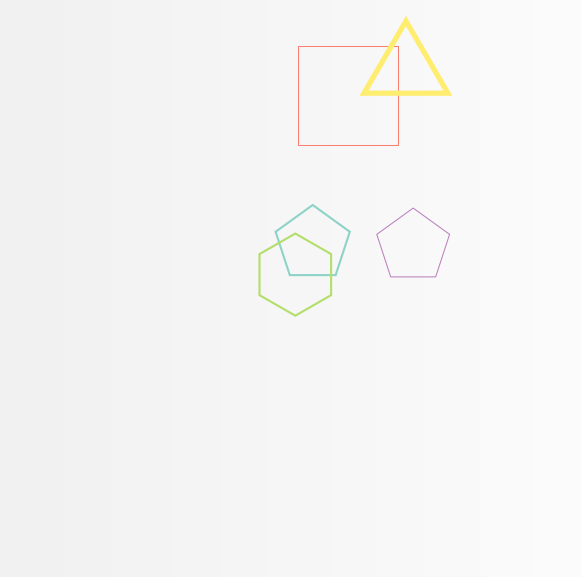[{"shape": "pentagon", "thickness": 1, "radius": 0.34, "center": [0.538, 0.577]}, {"shape": "square", "thickness": 0.5, "radius": 0.43, "center": [0.599, 0.834]}, {"shape": "hexagon", "thickness": 1, "radius": 0.36, "center": [0.508, 0.524]}, {"shape": "pentagon", "thickness": 0.5, "radius": 0.33, "center": [0.711, 0.573]}, {"shape": "triangle", "thickness": 2.5, "radius": 0.42, "center": [0.698, 0.879]}]